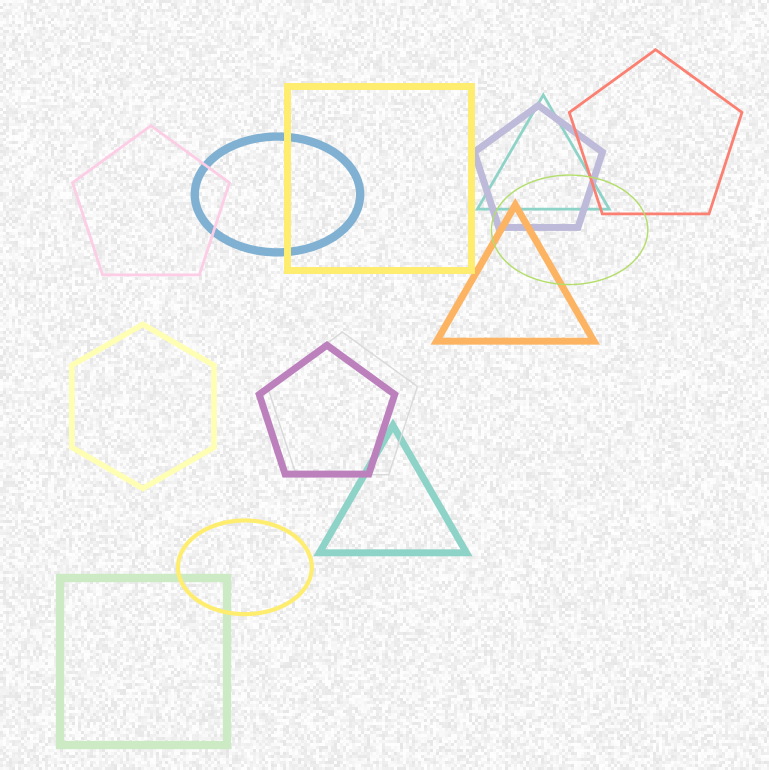[{"shape": "triangle", "thickness": 1, "radius": 0.49, "center": [0.706, 0.778]}, {"shape": "triangle", "thickness": 2.5, "radius": 0.55, "center": [0.51, 0.337]}, {"shape": "hexagon", "thickness": 2, "radius": 0.53, "center": [0.186, 0.472]}, {"shape": "pentagon", "thickness": 2.5, "radius": 0.44, "center": [0.699, 0.775]}, {"shape": "pentagon", "thickness": 1, "radius": 0.59, "center": [0.852, 0.818]}, {"shape": "oval", "thickness": 3, "radius": 0.54, "center": [0.36, 0.747]}, {"shape": "triangle", "thickness": 2.5, "radius": 0.59, "center": [0.669, 0.616]}, {"shape": "oval", "thickness": 0.5, "radius": 0.51, "center": [0.74, 0.702]}, {"shape": "pentagon", "thickness": 1, "radius": 0.54, "center": [0.196, 0.73]}, {"shape": "pentagon", "thickness": 0.5, "radius": 0.51, "center": [0.445, 0.466]}, {"shape": "pentagon", "thickness": 2.5, "radius": 0.46, "center": [0.425, 0.459]}, {"shape": "square", "thickness": 3, "radius": 0.54, "center": [0.187, 0.141]}, {"shape": "oval", "thickness": 1.5, "radius": 0.43, "center": [0.318, 0.263]}, {"shape": "square", "thickness": 2.5, "radius": 0.6, "center": [0.493, 0.769]}]